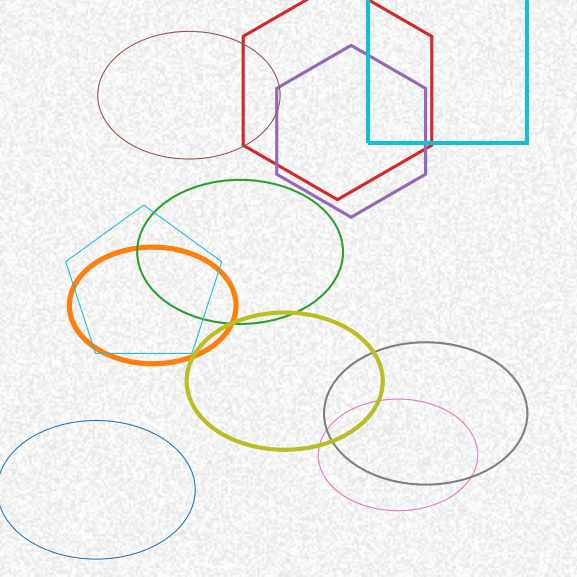[{"shape": "oval", "thickness": 0.5, "radius": 0.86, "center": [0.167, 0.151]}, {"shape": "oval", "thickness": 2.5, "radius": 0.72, "center": [0.264, 0.47]}, {"shape": "oval", "thickness": 1, "radius": 0.89, "center": [0.416, 0.563]}, {"shape": "hexagon", "thickness": 1.5, "radius": 0.94, "center": [0.584, 0.842]}, {"shape": "hexagon", "thickness": 1.5, "radius": 0.74, "center": [0.608, 0.772]}, {"shape": "oval", "thickness": 0.5, "radius": 0.79, "center": [0.327, 0.834]}, {"shape": "oval", "thickness": 0.5, "radius": 0.69, "center": [0.689, 0.211]}, {"shape": "oval", "thickness": 1, "radius": 0.88, "center": [0.737, 0.283]}, {"shape": "oval", "thickness": 2, "radius": 0.85, "center": [0.493, 0.339]}, {"shape": "pentagon", "thickness": 0.5, "radius": 0.71, "center": [0.249, 0.502]}, {"shape": "square", "thickness": 2, "radius": 0.69, "center": [0.775, 0.89]}]